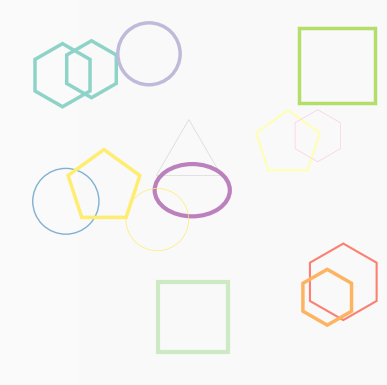[{"shape": "hexagon", "thickness": 2.5, "radius": 0.41, "center": [0.161, 0.805]}, {"shape": "hexagon", "thickness": 2.5, "radius": 0.37, "center": [0.236, 0.82]}, {"shape": "pentagon", "thickness": 1.5, "radius": 0.43, "center": [0.743, 0.628]}, {"shape": "circle", "thickness": 2.5, "radius": 0.4, "center": [0.384, 0.86]}, {"shape": "hexagon", "thickness": 1.5, "radius": 0.5, "center": [0.886, 0.268]}, {"shape": "circle", "thickness": 1, "radius": 0.43, "center": [0.17, 0.477]}, {"shape": "hexagon", "thickness": 2.5, "radius": 0.36, "center": [0.844, 0.228]}, {"shape": "square", "thickness": 2.5, "radius": 0.49, "center": [0.869, 0.83]}, {"shape": "hexagon", "thickness": 0.5, "radius": 0.34, "center": [0.82, 0.647]}, {"shape": "triangle", "thickness": 0.5, "radius": 0.48, "center": [0.487, 0.593]}, {"shape": "oval", "thickness": 3, "radius": 0.48, "center": [0.496, 0.506]}, {"shape": "square", "thickness": 3, "radius": 0.46, "center": [0.498, 0.177]}, {"shape": "circle", "thickness": 0.5, "radius": 0.4, "center": [0.406, 0.43]}, {"shape": "pentagon", "thickness": 2.5, "radius": 0.49, "center": [0.268, 0.514]}]